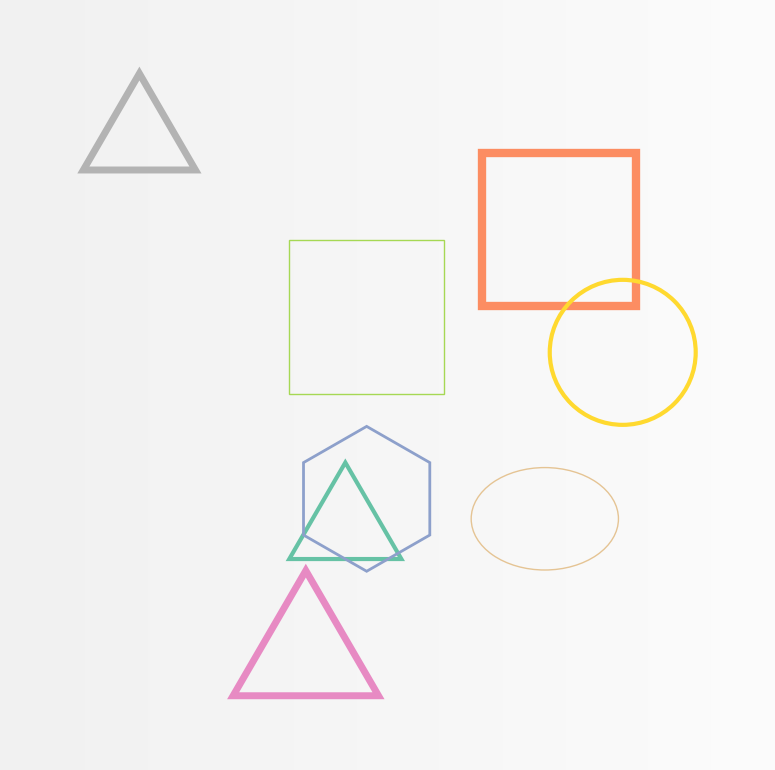[{"shape": "triangle", "thickness": 1.5, "radius": 0.42, "center": [0.446, 0.316]}, {"shape": "square", "thickness": 3, "radius": 0.5, "center": [0.721, 0.702]}, {"shape": "hexagon", "thickness": 1, "radius": 0.47, "center": [0.473, 0.352]}, {"shape": "triangle", "thickness": 2.5, "radius": 0.54, "center": [0.395, 0.151]}, {"shape": "square", "thickness": 0.5, "radius": 0.5, "center": [0.473, 0.589]}, {"shape": "circle", "thickness": 1.5, "radius": 0.47, "center": [0.804, 0.542]}, {"shape": "oval", "thickness": 0.5, "radius": 0.48, "center": [0.703, 0.326]}, {"shape": "triangle", "thickness": 2.5, "radius": 0.42, "center": [0.18, 0.821]}]